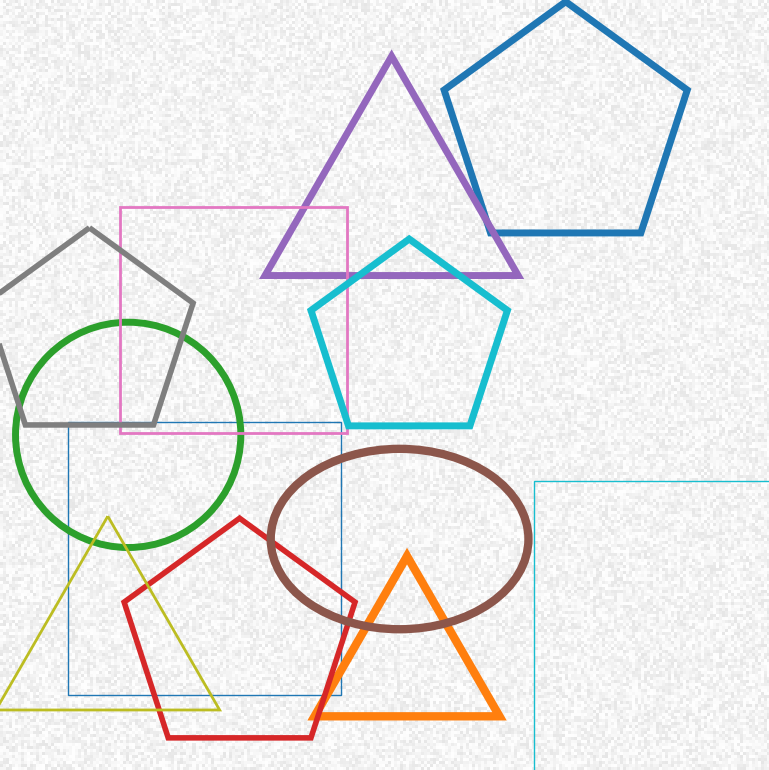[{"shape": "square", "thickness": 0.5, "radius": 0.89, "center": [0.266, 0.274]}, {"shape": "pentagon", "thickness": 2.5, "radius": 0.83, "center": [0.735, 0.832]}, {"shape": "triangle", "thickness": 3, "radius": 0.69, "center": [0.529, 0.139]}, {"shape": "circle", "thickness": 2.5, "radius": 0.73, "center": [0.166, 0.435]}, {"shape": "pentagon", "thickness": 2, "radius": 0.79, "center": [0.311, 0.169]}, {"shape": "triangle", "thickness": 2.5, "radius": 0.95, "center": [0.509, 0.737]}, {"shape": "oval", "thickness": 3, "radius": 0.84, "center": [0.519, 0.3]}, {"shape": "square", "thickness": 1, "radius": 0.74, "center": [0.303, 0.584]}, {"shape": "pentagon", "thickness": 2, "radius": 0.71, "center": [0.116, 0.563]}, {"shape": "triangle", "thickness": 1, "radius": 0.84, "center": [0.14, 0.162]}, {"shape": "square", "thickness": 0.5, "radius": 0.96, "center": [0.887, 0.182]}, {"shape": "pentagon", "thickness": 2.5, "radius": 0.67, "center": [0.531, 0.555]}]